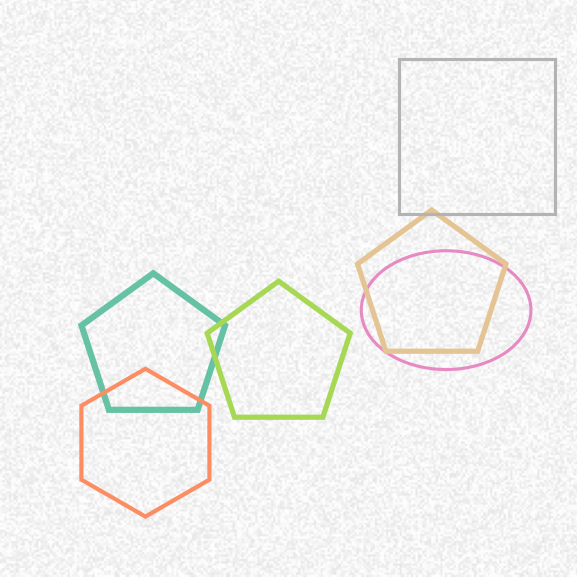[{"shape": "pentagon", "thickness": 3, "radius": 0.65, "center": [0.265, 0.395]}, {"shape": "hexagon", "thickness": 2, "radius": 0.64, "center": [0.252, 0.233]}, {"shape": "oval", "thickness": 1.5, "radius": 0.73, "center": [0.772, 0.462]}, {"shape": "pentagon", "thickness": 2.5, "radius": 0.65, "center": [0.483, 0.382]}, {"shape": "pentagon", "thickness": 2.5, "radius": 0.68, "center": [0.748, 0.5]}, {"shape": "square", "thickness": 1.5, "radius": 0.67, "center": [0.826, 0.763]}]